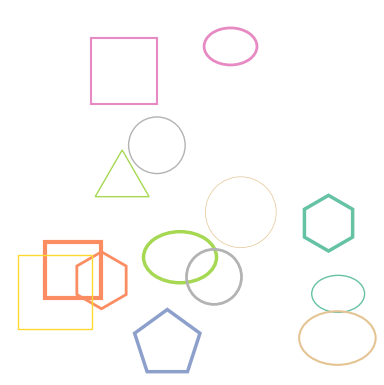[{"shape": "oval", "thickness": 1, "radius": 0.34, "center": [0.878, 0.237]}, {"shape": "hexagon", "thickness": 2.5, "radius": 0.36, "center": [0.853, 0.42]}, {"shape": "square", "thickness": 3, "radius": 0.36, "center": [0.19, 0.298]}, {"shape": "hexagon", "thickness": 2, "radius": 0.37, "center": [0.264, 0.272]}, {"shape": "pentagon", "thickness": 2.5, "radius": 0.45, "center": [0.435, 0.107]}, {"shape": "oval", "thickness": 2, "radius": 0.34, "center": [0.599, 0.879]}, {"shape": "square", "thickness": 1.5, "radius": 0.43, "center": [0.321, 0.816]}, {"shape": "oval", "thickness": 2.5, "radius": 0.47, "center": [0.468, 0.332]}, {"shape": "triangle", "thickness": 1, "radius": 0.4, "center": [0.317, 0.53]}, {"shape": "square", "thickness": 1, "radius": 0.48, "center": [0.142, 0.242]}, {"shape": "oval", "thickness": 1.5, "radius": 0.5, "center": [0.876, 0.122]}, {"shape": "circle", "thickness": 0.5, "radius": 0.46, "center": [0.625, 0.449]}, {"shape": "circle", "thickness": 2, "radius": 0.36, "center": [0.556, 0.281]}, {"shape": "circle", "thickness": 1, "radius": 0.37, "center": [0.407, 0.623]}]